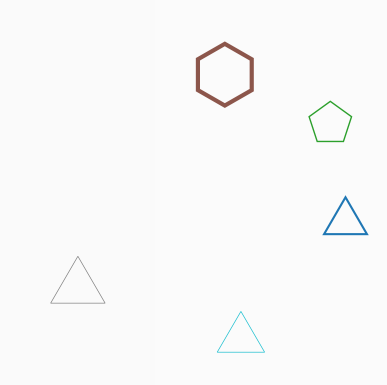[{"shape": "triangle", "thickness": 1.5, "radius": 0.32, "center": [0.892, 0.424]}, {"shape": "pentagon", "thickness": 1, "radius": 0.29, "center": [0.852, 0.679]}, {"shape": "hexagon", "thickness": 3, "radius": 0.4, "center": [0.58, 0.806]}, {"shape": "triangle", "thickness": 0.5, "radius": 0.41, "center": [0.201, 0.253]}, {"shape": "triangle", "thickness": 0.5, "radius": 0.35, "center": [0.622, 0.121]}]